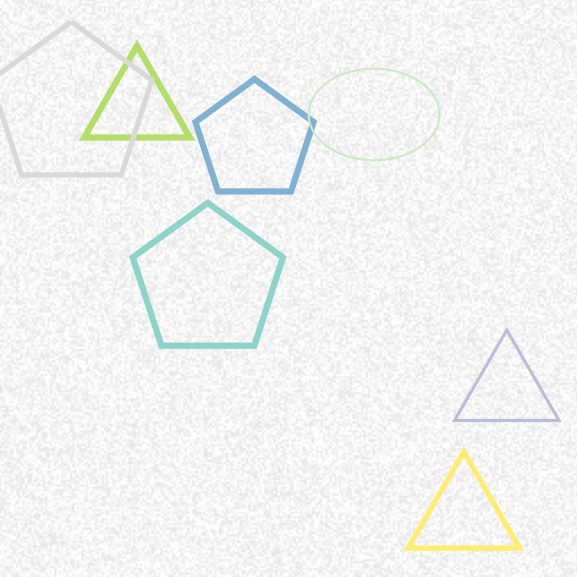[{"shape": "pentagon", "thickness": 3, "radius": 0.68, "center": [0.36, 0.511]}, {"shape": "triangle", "thickness": 1.5, "radius": 0.52, "center": [0.878, 0.323]}, {"shape": "pentagon", "thickness": 3, "radius": 0.54, "center": [0.441, 0.755]}, {"shape": "triangle", "thickness": 3, "radius": 0.53, "center": [0.237, 0.814]}, {"shape": "pentagon", "thickness": 2.5, "radius": 0.73, "center": [0.124, 0.815]}, {"shape": "oval", "thickness": 1, "radius": 0.57, "center": [0.648, 0.801]}, {"shape": "triangle", "thickness": 2.5, "radius": 0.56, "center": [0.803, 0.106]}]